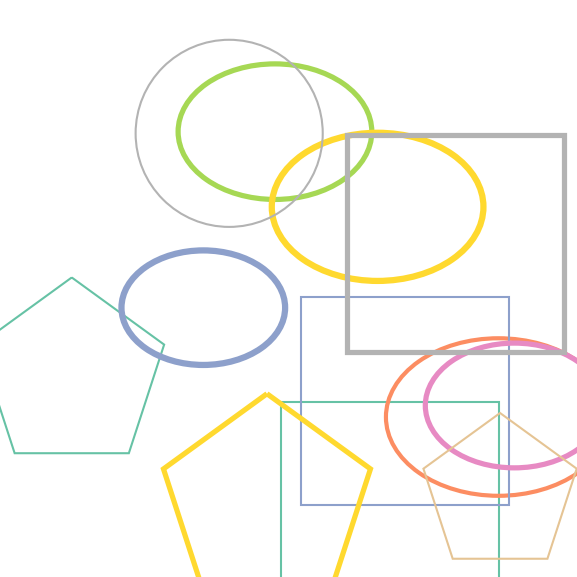[{"shape": "pentagon", "thickness": 1, "radius": 0.84, "center": [0.124, 0.35]}, {"shape": "square", "thickness": 1, "radius": 0.94, "center": [0.675, 0.115]}, {"shape": "oval", "thickness": 2, "radius": 0.97, "center": [0.863, 0.277]}, {"shape": "square", "thickness": 1, "radius": 0.9, "center": [0.701, 0.305]}, {"shape": "oval", "thickness": 3, "radius": 0.71, "center": [0.352, 0.466]}, {"shape": "oval", "thickness": 2.5, "radius": 0.77, "center": [0.891, 0.297]}, {"shape": "oval", "thickness": 2.5, "radius": 0.84, "center": [0.476, 0.771]}, {"shape": "pentagon", "thickness": 2.5, "radius": 0.94, "center": [0.462, 0.129]}, {"shape": "oval", "thickness": 3, "radius": 0.92, "center": [0.654, 0.641]}, {"shape": "pentagon", "thickness": 1, "radius": 0.7, "center": [0.866, 0.144]}, {"shape": "square", "thickness": 2.5, "radius": 0.94, "center": [0.789, 0.578]}, {"shape": "circle", "thickness": 1, "radius": 0.81, "center": [0.397, 0.768]}]